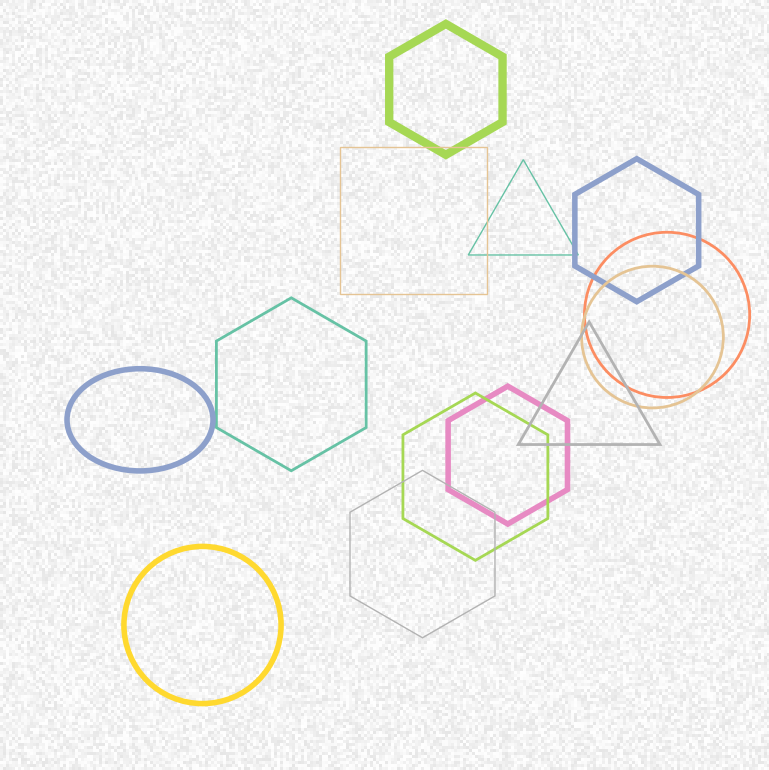[{"shape": "hexagon", "thickness": 1, "radius": 0.56, "center": [0.378, 0.501]}, {"shape": "triangle", "thickness": 0.5, "radius": 0.41, "center": [0.68, 0.71]}, {"shape": "circle", "thickness": 1, "radius": 0.54, "center": [0.866, 0.591]}, {"shape": "hexagon", "thickness": 2, "radius": 0.46, "center": [0.827, 0.701]}, {"shape": "oval", "thickness": 2, "radius": 0.47, "center": [0.182, 0.455]}, {"shape": "hexagon", "thickness": 2, "radius": 0.45, "center": [0.659, 0.409]}, {"shape": "hexagon", "thickness": 3, "radius": 0.42, "center": [0.579, 0.884]}, {"shape": "hexagon", "thickness": 1, "radius": 0.54, "center": [0.617, 0.381]}, {"shape": "circle", "thickness": 2, "radius": 0.51, "center": [0.263, 0.188]}, {"shape": "circle", "thickness": 1, "radius": 0.46, "center": [0.847, 0.562]}, {"shape": "square", "thickness": 0.5, "radius": 0.48, "center": [0.537, 0.713]}, {"shape": "hexagon", "thickness": 0.5, "radius": 0.54, "center": [0.549, 0.28]}, {"shape": "triangle", "thickness": 1, "radius": 0.53, "center": [0.765, 0.476]}]